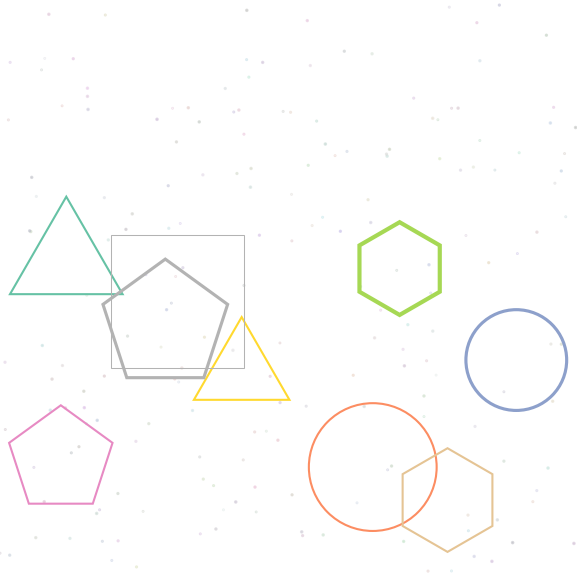[{"shape": "triangle", "thickness": 1, "radius": 0.56, "center": [0.115, 0.546]}, {"shape": "circle", "thickness": 1, "radius": 0.55, "center": [0.645, 0.19]}, {"shape": "circle", "thickness": 1.5, "radius": 0.44, "center": [0.894, 0.376]}, {"shape": "pentagon", "thickness": 1, "radius": 0.47, "center": [0.105, 0.203]}, {"shape": "hexagon", "thickness": 2, "radius": 0.4, "center": [0.692, 0.534]}, {"shape": "triangle", "thickness": 1, "radius": 0.48, "center": [0.418, 0.355]}, {"shape": "hexagon", "thickness": 1, "radius": 0.45, "center": [0.775, 0.133]}, {"shape": "square", "thickness": 0.5, "radius": 0.58, "center": [0.307, 0.477]}, {"shape": "pentagon", "thickness": 1.5, "radius": 0.57, "center": [0.286, 0.437]}]